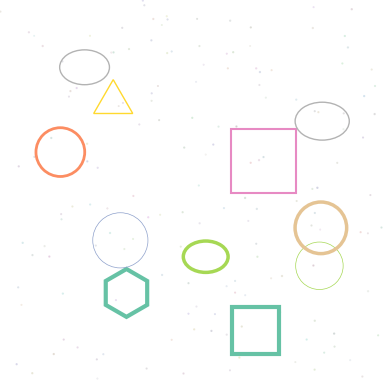[{"shape": "hexagon", "thickness": 3, "radius": 0.31, "center": [0.328, 0.239]}, {"shape": "square", "thickness": 3, "radius": 0.3, "center": [0.664, 0.141]}, {"shape": "circle", "thickness": 2, "radius": 0.32, "center": [0.157, 0.605]}, {"shape": "circle", "thickness": 0.5, "radius": 0.36, "center": [0.313, 0.376]}, {"shape": "square", "thickness": 1.5, "radius": 0.42, "center": [0.684, 0.582]}, {"shape": "oval", "thickness": 2.5, "radius": 0.29, "center": [0.534, 0.333]}, {"shape": "circle", "thickness": 0.5, "radius": 0.31, "center": [0.83, 0.31]}, {"shape": "triangle", "thickness": 1, "radius": 0.29, "center": [0.294, 0.735]}, {"shape": "circle", "thickness": 2.5, "radius": 0.34, "center": [0.833, 0.408]}, {"shape": "oval", "thickness": 1, "radius": 0.35, "center": [0.837, 0.685]}, {"shape": "oval", "thickness": 1, "radius": 0.32, "center": [0.22, 0.825]}]